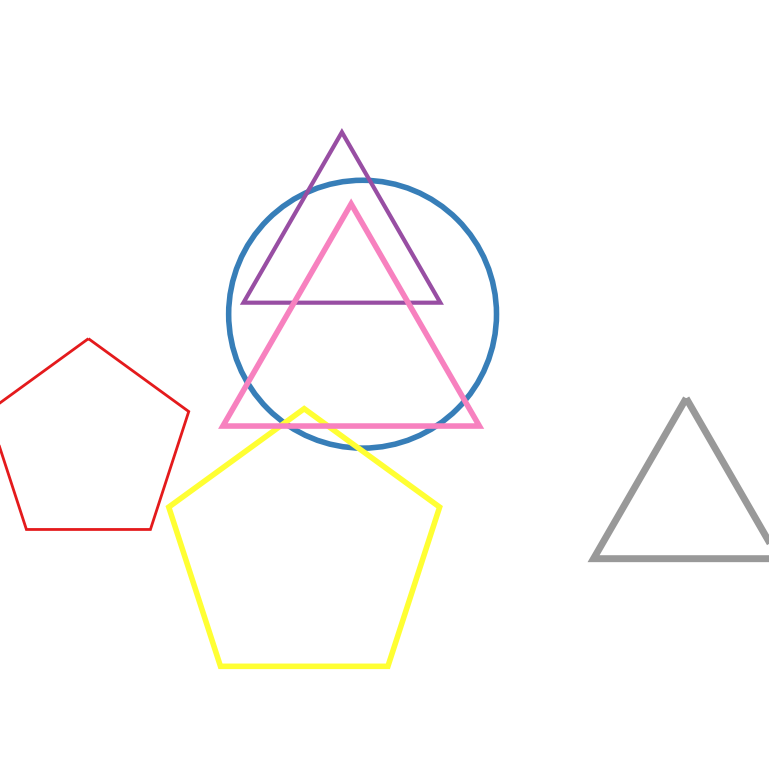[{"shape": "pentagon", "thickness": 1, "radius": 0.68, "center": [0.115, 0.423]}, {"shape": "circle", "thickness": 2, "radius": 0.87, "center": [0.471, 0.592]}, {"shape": "triangle", "thickness": 1.5, "radius": 0.74, "center": [0.444, 0.681]}, {"shape": "pentagon", "thickness": 2, "radius": 0.92, "center": [0.395, 0.284]}, {"shape": "triangle", "thickness": 2, "radius": 0.96, "center": [0.456, 0.543]}, {"shape": "triangle", "thickness": 2.5, "radius": 0.69, "center": [0.891, 0.344]}]